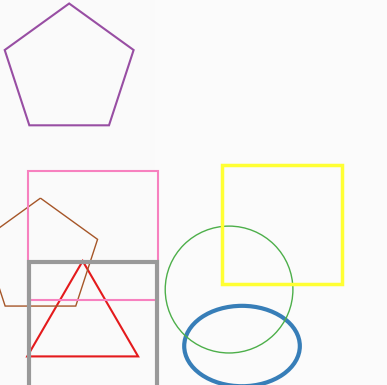[{"shape": "triangle", "thickness": 1.5, "radius": 0.83, "center": [0.213, 0.157]}, {"shape": "oval", "thickness": 3, "radius": 0.75, "center": [0.625, 0.101]}, {"shape": "circle", "thickness": 1, "radius": 0.82, "center": [0.591, 0.248]}, {"shape": "pentagon", "thickness": 1.5, "radius": 0.87, "center": [0.178, 0.816]}, {"shape": "square", "thickness": 2.5, "radius": 0.77, "center": [0.727, 0.418]}, {"shape": "pentagon", "thickness": 1, "radius": 0.77, "center": [0.104, 0.33]}, {"shape": "square", "thickness": 1.5, "radius": 0.84, "center": [0.24, 0.388]}, {"shape": "square", "thickness": 3, "radius": 0.83, "center": [0.24, 0.153]}]